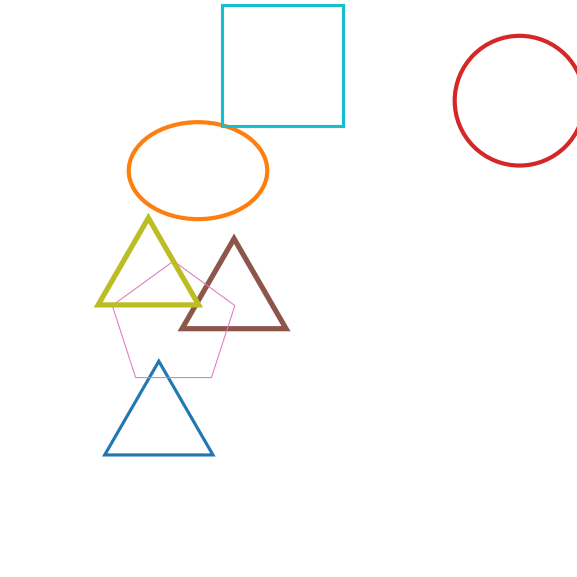[{"shape": "triangle", "thickness": 1.5, "radius": 0.54, "center": [0.275, 0.265]}, {"shape": "oval", "thickness": 2, "radius": 0.6, "center": [0.343, 0.704]}, {"shape": "circle", "thickness": 2, "radius": 0.56, "center": [0.9, 0.825]}, {"shape": "triangle", "thickness": 2.5, "radius": 0.52, "center": [0.405, 0.482]}, {"shape": "pentagon", "thickness": 0.5, "radius": 0.56, "center": [0.301, 0.436]}, {"shape": "triangle", "thickness": 2.5, "radius": 0.5, "center": [0.257, 0.521]}, {"shape": "square", "thickness": 1.5, "radius": 0.52, "center": [0.489, 0.886]}]